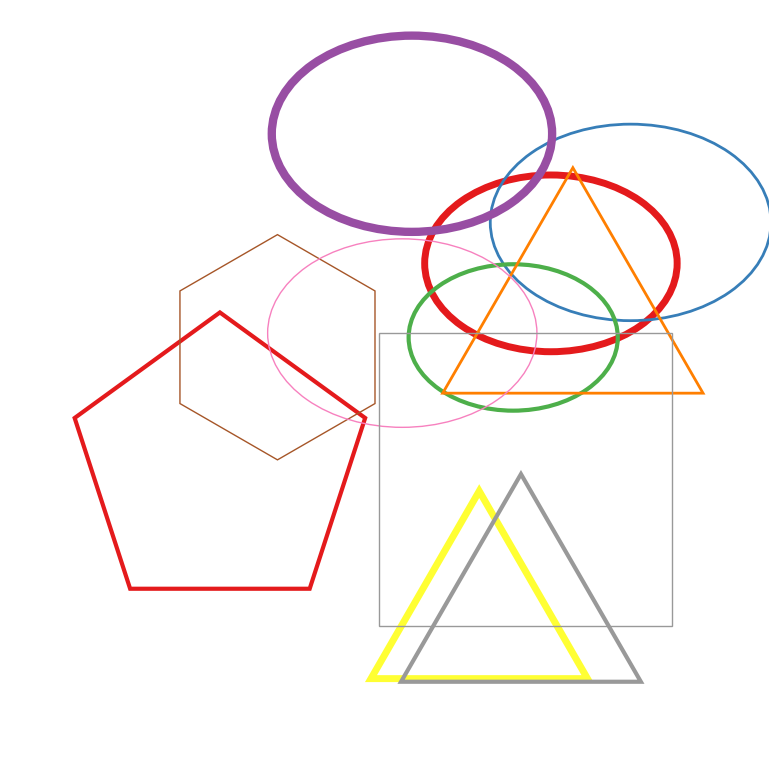[{"shape": "oval", "thickness": 2.5, "radius": 0.82, "center": [0.715, 0.658]}, {"shape": "pentagon", "thickness": 1.5, "radius": 0.99, "center": [0.286, 0.396]}, {"shape": "oval", "thickness": 1, "radius": 0.91, "center": [0.819, 0.711]}, {"shape": "oval", "thickness": 1.5, "radius": 0.68, "center": [0.666, 0.562]}, {"shape": "oval", "thickness": 3, "radius": 0.91, "center": [0.535, 0.826]}, {"shape": "triangle", "thickness": 1, "radius": 0.98, "center": [0.744, 0.587]}, {"shape": "triangle", "thickness": 2.5, "radius": 0.81, "center": [0.622, 0.2]}, {"shape": "hexagon", "thickness": 0.5, "radius": 0.73, "center": [0.36, 0.549]}, {"shape": "oval", "thickness": 0.5, "radius": 0.87, "center": [0.522, 0.567]}, {"shape": "square", "thickness": 0.5, "radius": 0.95, "center": [0.683, 0.378]}, {"shape": "triangle", "thickness": 1.5, "radius": 0.9, "center": [0.677, 0.205]}]